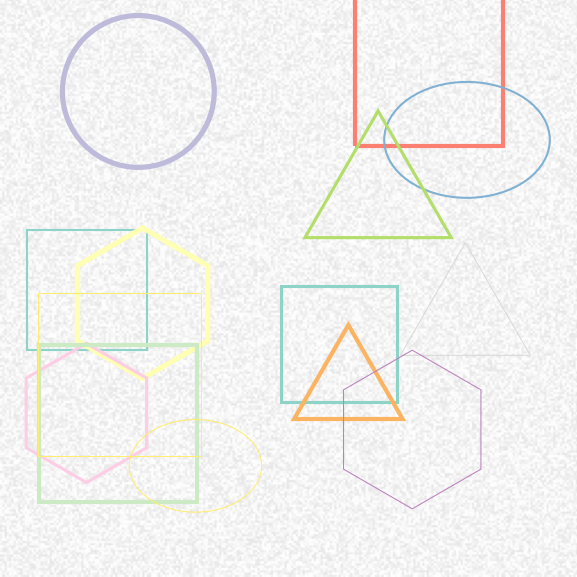[{"shape": "square", "thickness": 1, "radius": 0.52, "center": [0.151, 0.497]}, {"shape": "square", "thickness": 1.5, "radius": 0.5, "center": [0.587, 0.403]}, {"shape": "hexagon", "thickness": 2.5, "radius": 0.65, "center": [0.247, 0.474]}, {"shape": "circle", "thickness": 2.5, "radius": 0.66, "center": [0.24, 0.841]}, {"shape": "square", "thickness": 2, "radius": 0.64, "center": [0.743, 0.874]}, {"shape": "oval", "thickness": 1, "radius": 0.72, "center": [0.809, 0.757]}, {"shape": "triangle", "thickness": 2, "radius": 0.54, "center": [0.603, 0.328]}, {"shape": "triangle", "thickness": 1.5, "radius": 0.73, "center": [0.655, 0.661]}, {"shape": "hexagon", "thickness": 1.5, "radius": 0.6, "center": [0.15, 0.284]}, {"shape": "triangle", "thickness": 0.5, "radius": 0.65, "center": [0.806, 0.449]}, {"shape": "hexagon", "thickness": 0.5, "radius": 0.69, "center": [0.714, 0.255]}, {"shape": "square", "thickness": 2, "radius": 0.68, "center": [0.204, 0.266]}, {"shape": "square", "thickness": 0.5, "radius": 0.71, "center": [0.207, 0.351]}, {"shape": "oval", "thickness": 0.5, "radius": 0.57, "center": [0.338, 0.192]}]